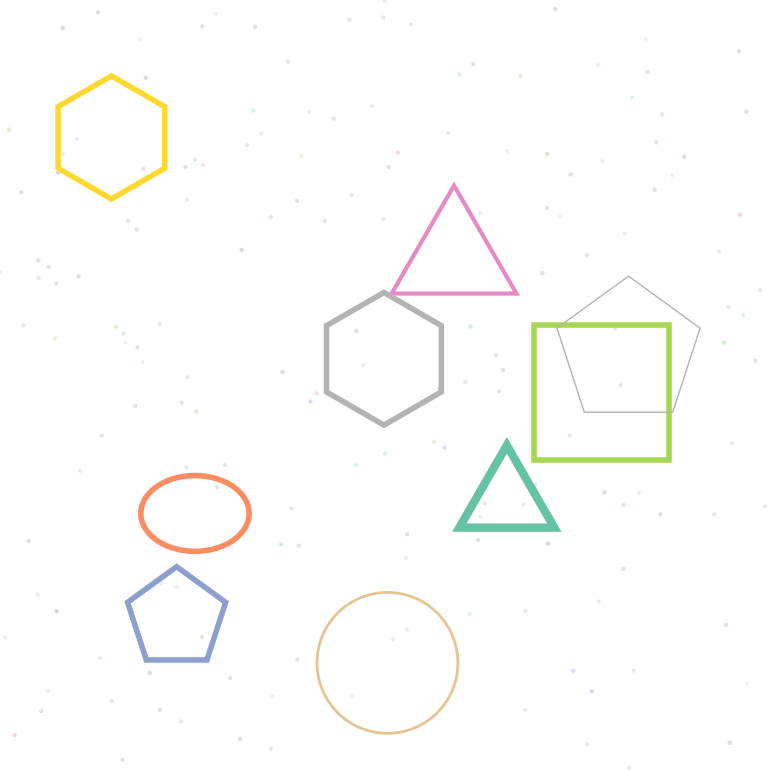[{"shape": "triangle", "thickness": 3, "radius": 0.36, "center": [0.658, 0.35]}, {"shape": "oval", "thickness": 2, "radius": 0.35, "center": [0.253, 0.333]}, {"shape": "pentagon", "thickness": 2, "radius": 0.33, "center": [0.229, 0.197]}, {"shape": "triangle", "thickness": 1.5, "radius": 0.47, "center": [0.59, 0.666]}, {"shape": "square", "thickness": 2, "radius": 0.44, "center": [0.781, 0.49]}, {"shape": "hexagon", "thickness": 2, "radius": 0.4, "center": [0.145, 0.822]}, {"shape": "circle", "thickness": 1, "radius": 0.46, "center": [0.503, 0.139]}, {"shape": "hexagon", "thickness": 2, "radius": 0.43, "center": [0.499, 0.534]}, {"shape": "pentagon", "thickness": 0.5, "radius": 0.49, "center": [0.816, 0.544]}]